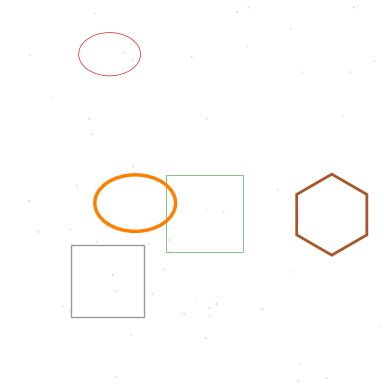[{"shape": "oval", "thickness": 0.5, "radius": 0.4, "center": [0.285, 0.859]}, {"shape": "square", "thickness": 0.5, "radius": 0.5, "center": [0.532, 0.445]}, {"shape": "oval", "thickness": 2.5, "radius": 0.52, "center": [0.351, 0.472]}, {"shape": "hexagon", "thickness": 2, "radius": 0.53, "center": [0.862, 0.442]}, {"shape": "square", "thickness": 1, "radius": 0.47, "center": [0.279, 0.271]}]